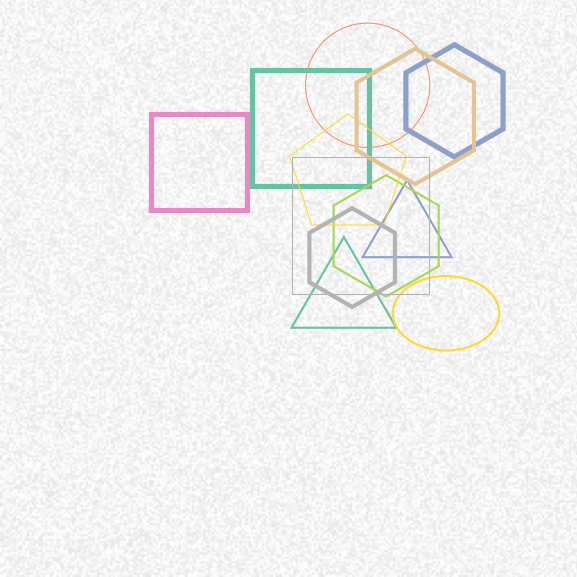[{"shape": "square", "thickness": 2.5, "radius": 0.5, "center": [0.538, 0.778]}, {"shape": "triangle", "thickness": 1, "radius": 0.52, "center": [0.595, 0.484]}, {"shape": "circle", "thickness": 0.5, "radius": 0.54, "center": [0.637, 0.851]}, {"shape": "triangle", "thickness": 1, "radius": 0.44, "center": [0.705, 0.598]}, {"shape": "hexagon", "thickness": 2.5, "radius": 0.49, "center": [0.787, 0.825]}, {"shape": "square", "thickness": 2.5, "radius": 0.42, "center": [0.345, 0.719]}, {"shape": "hexagon", "thickness": 1, "radius": 0.53, "center": [0.669, 0.591]}, {"shape": "pentagon", "thickness": 0.5, "radius": 0.53, "center": [0.602, 0.696]}, {"shape": "oval", "thickness": 1, "radius": 0.46, "center": [0.772, 0.457]}, {"shape": "hexagon", "thickness": 2, "radius": 0.59, "center": [0.719, 0.798]}, {"shape": "square", "thickness": 0.5, "radius": 0.59, "center": [0.624, 0.609]}, {"shape": "hexagon", "thickness": 2, "radius": 0.43, "center": [0.61, 0.553]}]